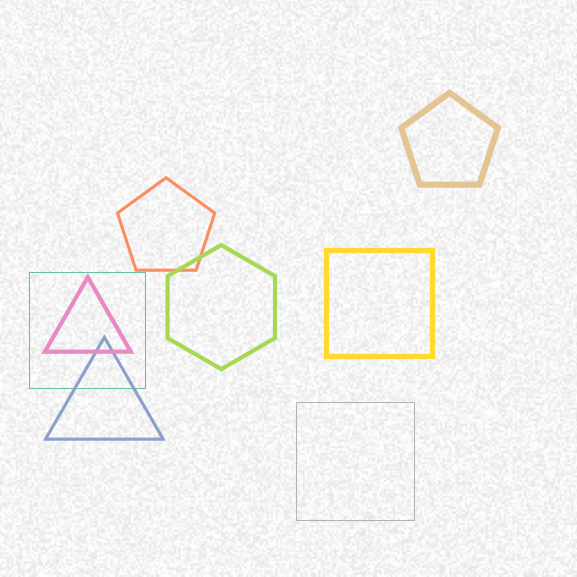[{"shape": "square", "thickness": 0.5, "radius": 0.5, "center": [0.151, 0.428]}, {"shape": "pentagon", "thickness": 1.5, "radius": 0.44, "center": [0.288, 0.603]}, {"shape": "triangle", "thickness": 1.5, "radius": 0.59, "center": [0.181, 0.298]}, {"shape": "triangle", "thickness": 2, "radius": 0.43, "center": [0.152, 0.433]}, {"shape": "hexagon", "thickness": 2, "radius": 0.54, "center": [0.383, 0.467]}, {"shape": "square", "thickness": 2.5, "radius": 0.46, "center": [0.656, 0.475]}, {"shape": "pentagon", "thickness": 3, "radius": 0.44, "center": [0.779, 0.75]}, {"shape": "square", "thickness": 0.5, "radius": 0.51, "center": [0.614, 0.2]}]